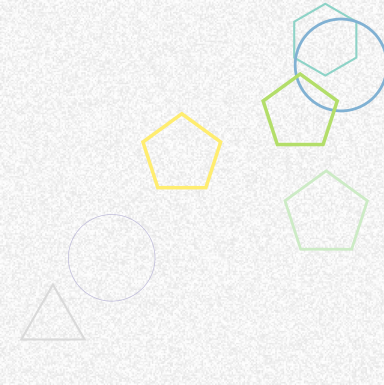[{"shape": "hexagon", "thickness": 1.5, "radius": 0.47, "center": [0.845, 0.897]}, {"shape": "circle", "thickness": 0.5, "radius": 0.56, "center": [0.29, 0.33]}, {"shape": "circle", "thickness": 2, "radius": 0.6, "center": [0.886, 0.831]}, {"shape": "pentagon", "thickness": 2.5, "radius": 0.51, "center": [0.78, 0.706]}, {"shape": "triangle", "thickness": 1.5, "radius": 0.48, "center": [0.138, 0.166]}, {"shape": "pentagon", "thickness": 2, "radius": 0.56, "center": [0.847, 0.444]}, {"shape": "pentagon", "thickness": 2.5, "radius": 0.53, "center": [0.472, 0.598]}]